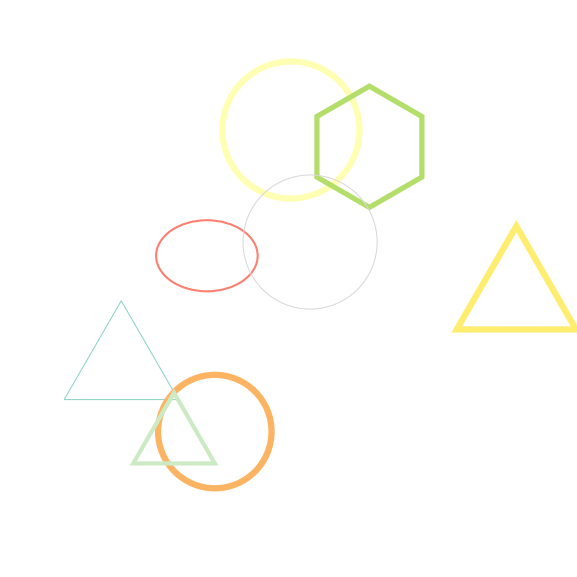[{"shape": "triangle", "thickness": 0.5, "radius": 0.57, "center": [0.21, 0.364]}, {"shape": "circle", "thickness": 3, "radius": 0.59, "center": [0.504, 0.774]}, {"shape": "oval", "thickness": 1, "radius": 0.44, "center": [0.358, 0.556]}, {"shape": "circle", "thickness": 3, "radius": 0.49, "center": [0.372, 0.252]}, {"shape": "hexagon", "thickness": 2.5, "radius": 0.52, "center": [0.64, 0.745]}, {"shape": "circle", "thickness": 0.5, "radius": 0.58, "center": [0.537, 0.58]}, {"shape": "triangle", "thickness": 2, "radius": 0.41, "center": [0.301, 0.237]}, {"shape": "triangle", "thickness": 3, "radius": 0.6, "center": [0.894, 0.488]}]